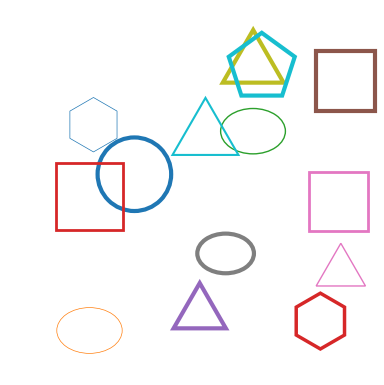[{"shape": "hexagon", "thickness": 0.5, "radius": 0.35, "center": [0.243, 0.676]}, {"shape": "circle", "thickness": 3, "radius": 0.48, "center": [0.349, 0.547]}, {"shape": "oval", "thickness": 0.5, "radius": 0.42, "center": [0.232, 0.142]}, {"shape": "oval", "thickness": 1, "radius": 0.42, "center": [0.657, 0.659]}, {"shape": "square", "thickness": 2, "radius": 0.43, "center": [0.232, 0.49]}, {"shape": "hexagon", "thickness": 2.5, "radius": 0.36, "center": [0.832, 0.166]}, {"shape": "triangle", "thickness": 3, "radius": 0.39, "center": [0.519, 0.186]}, {"shape": "square", "thickness": 3, "radius": 0.39, "center": [0.897, 0.79]}, {"shape": "triangle", "thickness": 1, "radius": 0.37, "center": [0.885, 0.294]}, {"shape": "square", "thickness": 2, "radius": 0.39, "center": [0.879, 0.477]}, {"shape": "oval", "thickness": 3, "radius": 0.37, "center": [0.586, 0.342]}, {"shape": "triangle", "thickness": 3, "radius": 0.46, "center": [0.658, 0.831]}, {"shape": "triangle", "thickness": 1.5, "radius": 0.49, "center": [0.534, 0.647]}, {"shape": "pentagon", "thickness": 3, "radius": 0.45, "center": [0.68, 0.825]}]